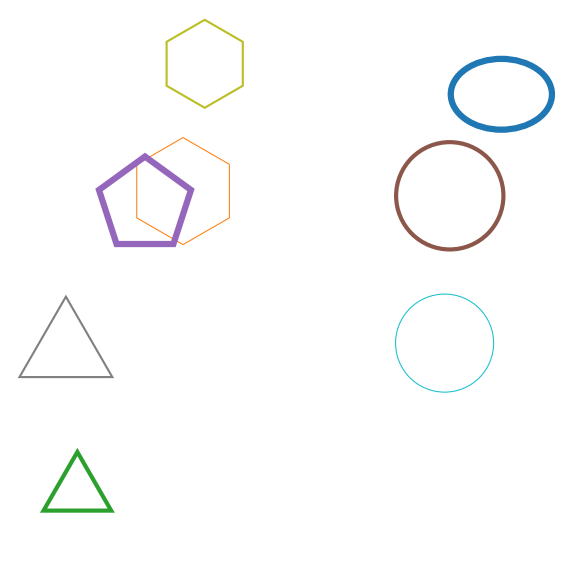[{"shape": "oval", "thickness": 3, "radius": 0.44, "center": [0.868, 0.836]}, {"shape": "hexagon", "thickness": 0.5, "radius": 0.46, "center": [0.317, 0.668]}, {"shape": "triangle", "thickness": 2, "radius": 0.34, "center": [0.134, 0.149]}, {"shape": "pentagon", "thickness": 3, "radius": 0.42, "center": [0.251, 0.644]}, {"shape": "circle", "thickness": 2, "radius": 0.46, "center": [0.779, 0.66]}, {"shape": "triangle", "thickness": 1, "radius": 0.46, "center": [0.114, 0.393]}, {"shape": "hexagon", "thickness": 1, "radius": 0.38, "center": [0.354, 0.889]}, {"shape": "circle", "thickness": 0.5, "radius": 0.42, "center": [0.77, 0.405]}]